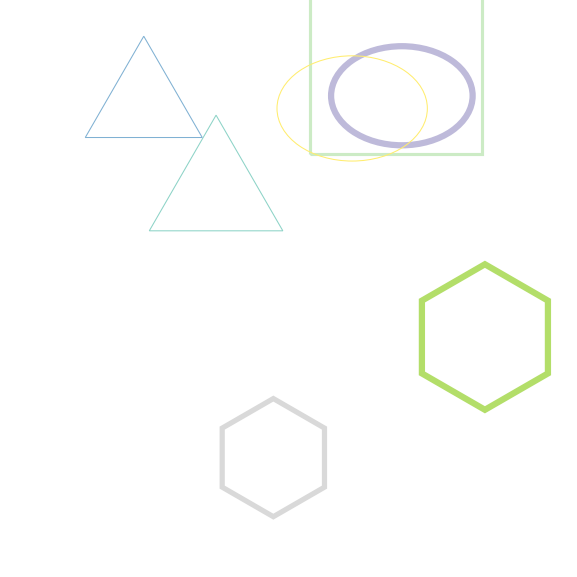[{"shape": "triangle", "thickness": 0.5, "radius": 0.67, "center": [0.374, 0.666]}, {"shape": "oval", "thickness": 3, "radius": 0.61, "center": [0.696, 0.833]}, {"shape": "triangle", "thickness": 0.5, "radius": 0.58, "center": [0.249, 0.819]}, {"shape": "hexagon", "thickness": 3, "radius": 0.63, "center": [0.84, 0.416]}, {"shape": "hexagon", "thickness": 2.5, "radius": 0.51, "center": [0.473, 0.207]}, {"shape": "square", "thickness": 1.5, "radius": 0.75, "center": [0.686, 0.881]}, {"shape": "oval", "thickness": 0.5, "radius": 0.65, "center": [0.61, 0.811]}]